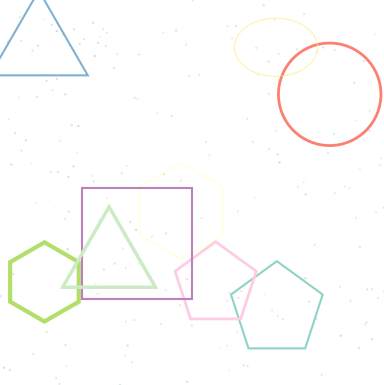[{"shape": "pentagon", "thickness": 1.5, "radius": 0.63, "center": [0.719, 0.196]}, {"shape": "hexagon", "thickness": 0.5, "radius": 0.63, "center": [0.471, 0.452]}, {"shape": "circle", "thickness": 2, "radius": 0.67, "center": [0.856, 0.755]}, {"shape": "triangle", "thickness": 1.5, "radius": 0.73, "center": [0.101, 0.878]}, {"shape": "hexagon", "thickness": 3, "radius": 0.51, "center": [0.115, 0.268]}, {"shape": "pentagon", "thickness": 2, "radius": 0.55, "center": [0.56, 0.261]}, {"shape": "square", "thickness": 1.5, "radius": 0.72, "center": [0.356, 0.368]}, {"shape": "triangle", "thickness": 2.5, "radius": 0.7, "center": [0.283, 0.324]}, {"shape": "oval", "thickness": 0.5, "radius": 0.54, "center": [0.717, 0.877]}]